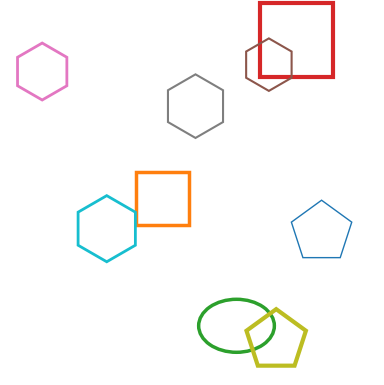[{"shape": "pentagon", "thickness": 1, "radius": 0.41, "center": [0.835, 0.397]}, {"shape": "square", "thickness": 2.5, "radius": 0.35, "center": [0.422, 0.484]}, {"shape": "oval", "thickness": 2.5, "radius": 0.49, "center": [0.614, 0.154]}, {"shape": "square", "thickness": 3, "radius": 0.48, "center": [0.77, 0.897]}, {"shape": "hexagon", "thickness": 1.5, "radius": 0.34, "center": [0.698, 0.832]}, {"shape": "hexagon", "thickness": 2, "radius": 0.37, "center": [0.11, 0.814]}, {"shape": "hexagon", "thickness": 1.5, "radius": 0.41, "center": [0.508, 0.724]}, {"shape": "pentagon", "thickness": 3, "radius": 0.41, "center": [0.717, 0.116]}, {"shape": "hexagon", "thickness": 2, "radius": 0.43, "center": [0.277, 0.406]}]